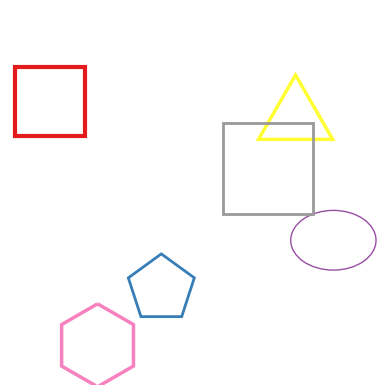[{"shape": "square", "thickness": 3, "radius": 0.45, "center": [0.129, 0.736]}, {"shape": "pentagon", "thickness": 2, "radius": 0.45, "center": [0.419, 0.25]}, {"shape": "oval", "thickness": 1, "radius": 0.55, "center": [0.866, 0.376]}, {"shape": "triangle", "thickness": 2.5, "radius": 0.56, "center": [0.768, 0.694]}, {"shape": "hexagon", "thickness": 2.5, "radius": 0.54, "center": [0.253, 0.103]}, {"shape": "square", "thickness": 2, "radius": 0.59, "center": [0.696, 0.562]}]